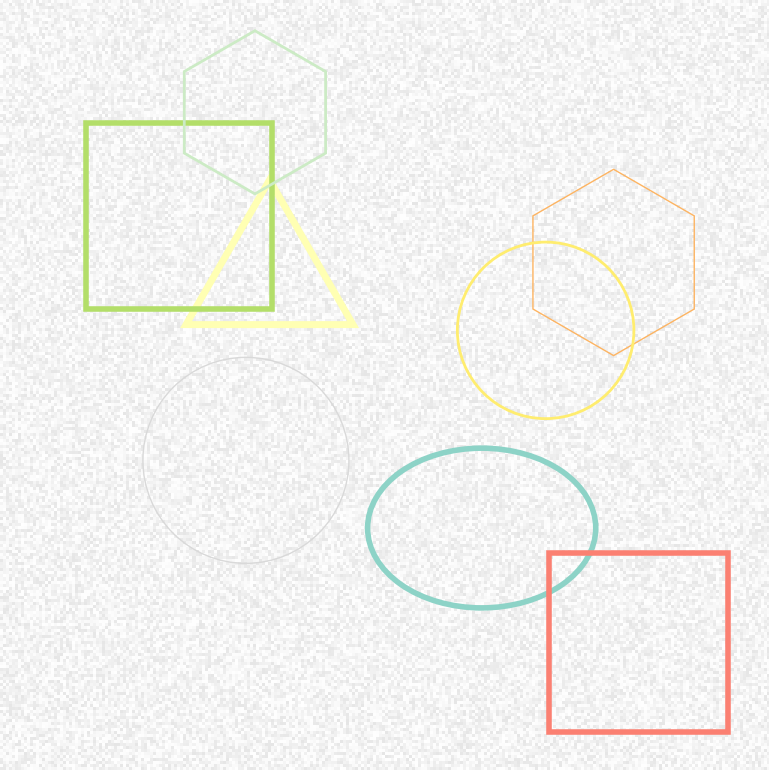[{"shape": "oval", "thickness": 2, "radius": 0.74, "center": [0.626, 0.314]}, {"shape": "triangle", "thickness": 2.5, "radius": 0.63, "center": [0.35, 0.641]}, {"shape": "square", "thickness": 2, "radius": 0.58, "center": [0.829, 0.166]}, {"shape": "hexagon", "thickness": 0.5, "radius": 0.6, "center": [0.797, 0.659]}, {"shape": "square", "thickness": 2, "radius": 0.6, "center": [0.232, 0.72]}, {"shape": "circle", "thickness": 0.5, "radius": 0.67, "center": [0.319, 0.402]}, {"shape": "hexagon", "thickness": 1, "radius": 0.53, "center": [0.331, 0.854]}, {"shape": "circle", "thickness": 1, "radius": 0.57, "center": [0.709, 0.571]}]